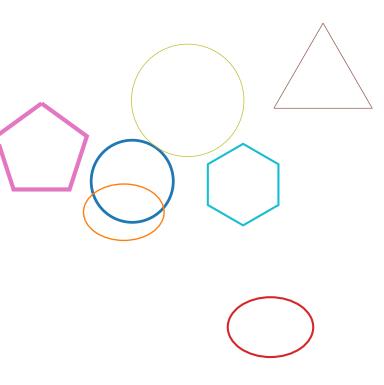[{"shape": "circle", "thickness": 2, "radius": 0.53, "center": [0.343, 0.529]}, {"shape": "oval", "thickness": 1, "radius": 0.52, "center": [0.322, 0.449]}, {"shape": "oval", "thickness": 1.5, "radius": 0.55, "center": [0.703, 0.15]}, {"shape": "triangle", "thickness": 0.5, "radius": 0.74, "center": [0.839, 0.793]}, {"shape": "pentagon", "thickness": 3, "radius": 0.62, "center": [0.108, 0.608]}, {"shape": "circle", "thickness": 0.5, "radius": 0.73, "center": [0.488, 0.739]}, {"shape": "hexagon", "thickness": 1.5, "radius": 0.53, "center": [0.632, 0.52]}]